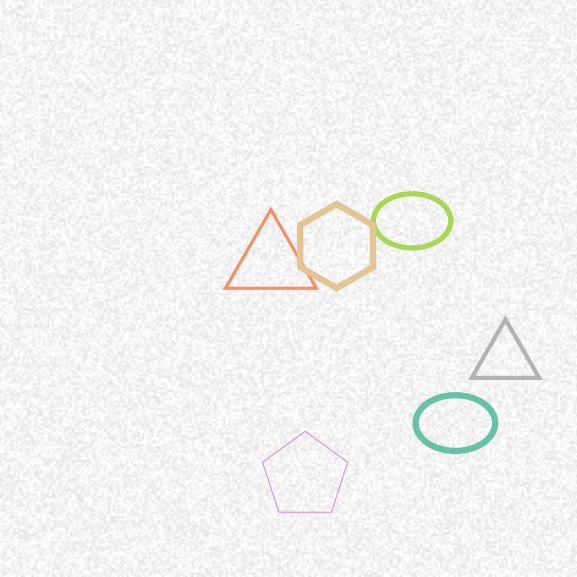[{"shape": "oval", "thickness": 3, "radius": 0.34, "center": [0.789, 0.267]}, {"shape": "triangle", "thickness": 1.5, "radius": 0.45, "center": [0.469, 0.545]}, {"shape": "pentagon", "thickness": 0.5, "radius": 0.39, "center": [0.528, 0.175]}, {"shape": "oval", "thickness": 2.5, "radius": 0.34, "center": [0.714, 0.617]}, {"shape": "hexagon", "thickness": 3, "radius": 0.36, "center": [0.583, 0.573]}, {"shape": "triangle", "thickness": 2, "radius": 0.34, "center": [0.875, 0.379]}]